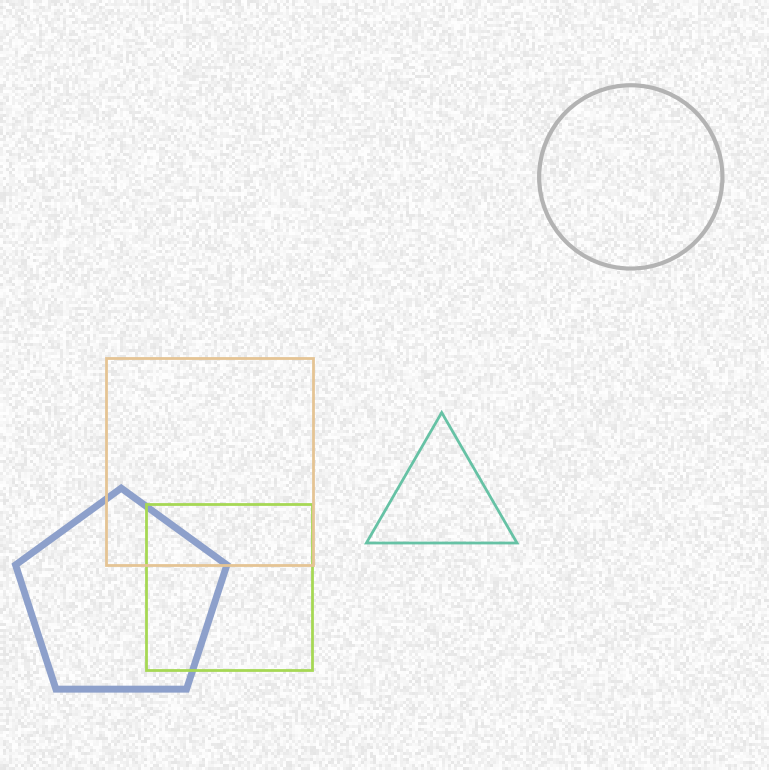[{"shape": "triangle", "thickness": 1, "radius": 0.56, "center": [0.574, 0.351]}, {"shape": "pentagon", "thickness": 2.5, "radius": 0.72, "center": [0.157, 0.222]}, {"shape": "square", "thickness": 1, "radius": 0.54, "center": [0.298, 0.237]}, {"shape": "square", "thickness": 1, "radius": 0.67, "center": [0.272, 0.401]}, {"shape": "circle", "thickness": 1.5, "radius": 0.6, "center": [0.819, 0.77]}]